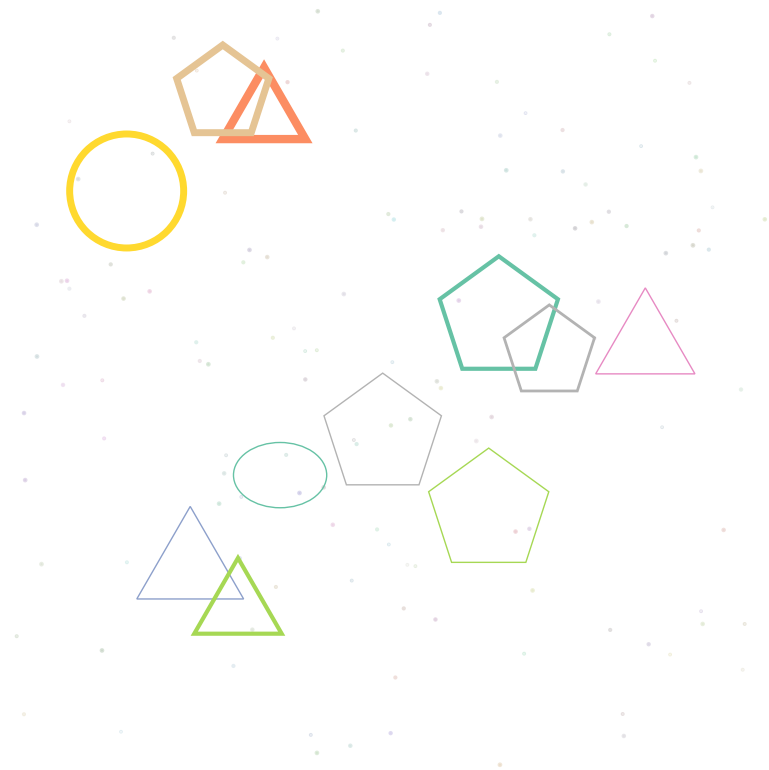[{"shape": "pentagon", "thickness": 1.5, "radius": 0.4, "center": [0.648, 0.586]}, {"shape": "oval", "thickness": 0.5, "radius": 0.3, "center": [0.364, 0.383]}, {"shape": "triangle", "thickness": 3, "radius": 0.31, "center": [0.343, 0.85]}, {"shape": "triangle", "thickness": 0.5, "radius": 0.4, "center": [0.247, 0.262]}, {"shape": "triangle", "thickness": 0.5, "radius": 0.37, "center": [0.838, 0.552]}, {"shape": "triangle", "thickness": 1.5, "radius": 0.33, "center": [0.309, 0.21]}, {"shape": "pentagon", "thickness": 0.5, "radius": 0.41, "center": [0.635, 0.336]}, {"shape": "circle", "thickness": 2.5, "radius": 0.37, "center": [0.164, 0.752]}, {"shape": "pentagon", "thickness": 2.5, "radius": 0.31, "center": [0.289, 0.879]}, {"shape": "pentagon", "thickness": 0.5, "radius": 0.4, "center": [0.497, 0.435]}, {"shape": "pentagon", "thickness": 1, "radius": 0.31, "center": [0.713, 0.542]}]